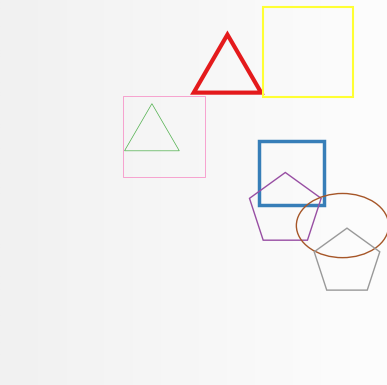[{"shape": "triangle", "thickness": 3, "radius": 0.5, "center": [0.587, 0.81]}, {"shape": "square", "thickness": 2.5, "radius": 0.42, "center": [0.753, 0.551]}, {"shape": "triangle", "thickness": 0.5, "radius": 0.41, "center": [0.392, 0.649]}, {"shape": "pentagon", "thickness": 1, "radius": 0.49, "center": [0.736, 0.455]}, {"shape": "square", "thickness": 1.5, "radius": 0.58, "center": [0.795, 0.865]}, {"shape": "oval", "thickness": 1, "radius": 0.6, "center": [0.884, 0.414]}, {"shape": "square", "thickness": 0.5, "radius": 0.53, "center": [0.423, 0.645]}, {"shape": "pentagon", "thickness": 1, "radius": 0.44, "center": [0.895, 0.318]}]